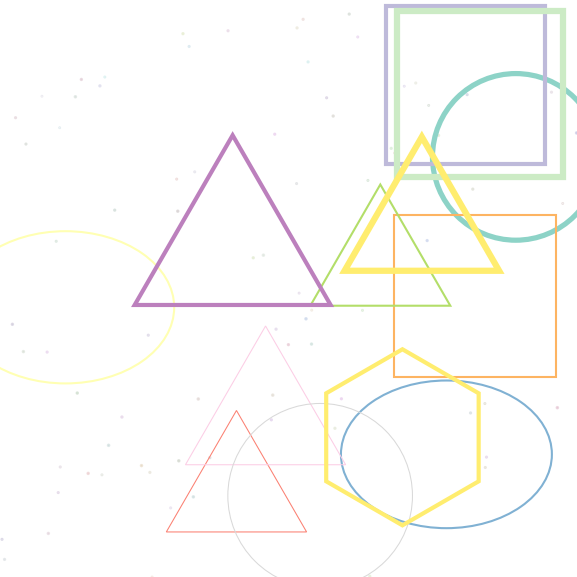[{"shape": "circle", "thickness": 2.5, "radius": 0.72, "center": [0.893, 0.727]}, {"shape": "oval", "thickness": 1, "radius": 0.94, "center": [0.113, 0.467]}, {"shape": "square", "thickness": 2, "radius": 0.69, "center": [0.806, 0.852]}, {"shape": "triangle", "thickness": 0.5, "radius": 0.7, "center": [0.409, 0.148]}, {"shape": "oval", "thickness": 1, "radius": 0.91, "center": [0.773, 0.212]}, {"shape": "square", "thickness": 1, "radius": 0.7, "center": [0.822, 0.487]}, {"shape": "triangle", "thickness": 1, "radius": 0.7, "center": [0.659, 0.54]}, {"shape": "triangle", "thickness": 0.5, "radius": 0.8, "center": [0.46, 0.274]}, {"shape": "circle", "thickness": 0.5, "radius": 0.8, "center": [0.554, 0.141]}, {"shape": "triangle", "thickness": 2, "radius": 0.98, "center": [0.403, 0.569]}, {"shape": "square", "thickness": 3, "radius": 0.72, "center": [0.832, 0.837]}, {"shape": "hexagon", "thickness": 2, "radius": 0.76, "center": [0.697, 0.242]}, {"shape": "triangle", "thickness": 3, "radius": 0.77, "center": [0.73, 0.608]}]